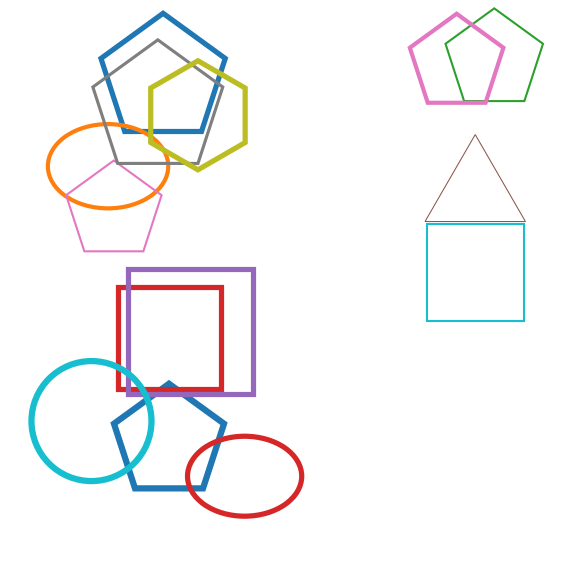[{"shape": "pentagon", "thickness": 2.5, "radius": 0.57, "center": [0.282, 0.863]}, {"shape": "pentagon", "thickness": 3, "radius": 0.5, "center": [0.293, 0.234]}, {"shape": "oval", "thickness": 2, "radius": 0.52, "center": [0.187, 0.711]}, {"shape": "pentagon", "thickness": 1, "radius": 0.44, "center": [0.856, 0.896]}, {"shape": "oval", "thickness": 2.5, "radius": 0.49, "center": [0.424, 0.175]}, {"shape": "square", "thickness": 2.5, "radius": 0.44, "center": [0.294, 0.414]}, {"shape": "square", "thickness": 2.5, "radius": 0.54, "center": [0.33, 0.425]}, {"shape": "triangle", "thickness": 0.5, "radius": 0.5, "center": [0.823, 0.666]}, {"shape": "pentagon", "thickness": 2, "radius": 0.43, "center": [0.791, 0.89]}, {"shape": "pentagon", "thickness": 1, "radius": 0.43, "center": [0.197, 0.634]}, {"shape": "pentagon", "thickness": 1.5, "radius": 0.59, "center": [0.273, 0.812]}, {"shape": "hexagon", "thickness": 2.5, "radius": 0.47, "center": [0.343, 0.8]}, {"shape": "square", "thickness": 1, "radius": 0.42, "center": [0.824, 0.527]}, {"shape": "circle", "thickness": 3, "radius": 0.52, "center": [0.158, 0.27]}]